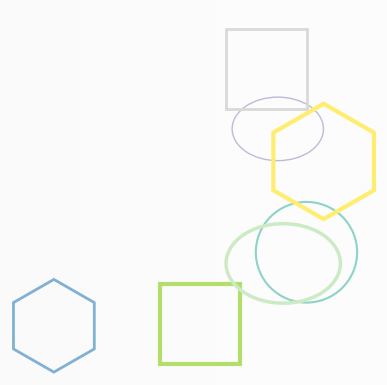[{"shape": "circle", "thickness": 1.5, "radius": 0.65, "center": [0.791, 0.345]}, {"shape": "oval", "thickness": 1, "radius": 0.59, "center": [0.717, 0.665]}, {"shape": "hexagon", "thickness": 2, "radius": 0.6, "center": [0.139, 0.154]}, {"shape": "square", "thickness": 3, "radius": 0.52, "center": [0.515, 0.159]}, {"shape": "square", "thickness": 2, "radius": 0.52, "center": [0.688, 0.821]}, {"shape": "oval", "thickness": 2.5, "radius": 0.74, "center": [0.731, 0.316]}, {"shape": "hexagon", "thickness": 3, "radius": 0.75, "center": [0.835, 0.581]}]